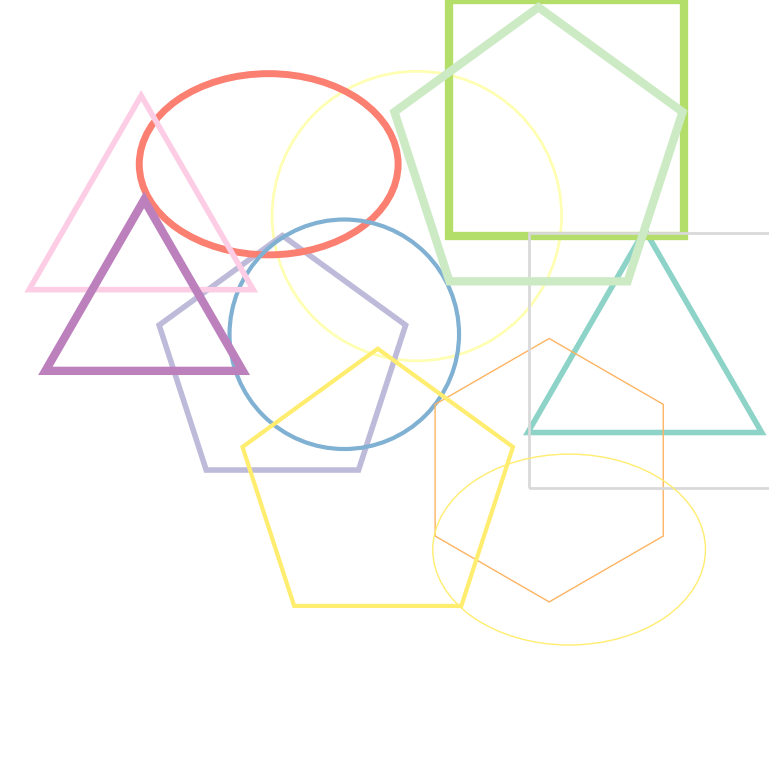[{"shape": "triangle", "thickness": 2, "radius": 0.88, "center": [0.837, 0.526]}, {"shape": "circle", "thickness": 1, "radius": 0.94, "center": [0.541, 0.719]}, {"shape": "pentagon", "thickness": 2, "radius": 0.84, "center": [0.367, 0.526]}, {"shape": "oval", "thickness": 2.5, "radius": 0.84, "center": [0.349, 0.787]}, {"shape": "circle", "thickness": 1.5, "radius": 0.75, "center": [0.447, 0.566]}, {"shape": "hexagon", "thickness": 0.5, "radius": 0.86, "center": [0.713, 0.389]}, {"shape": "square", "thickness": 3, "radius": 0.77, "center": [0.736, 0.846]}, {"shape": "triangle", "thickness": 2, "radius": 0.84, "center": [0.183, 0.708]}, {"shape": "square", "thickness": 1, "radius": 0.83, "center": [0.853, 0.532]}, {"shape": "triangle", "thickness": 3, "radius": 0.74, "center": [0.187, 0.592]}, {"shape": "pentagon", "thickness": 3, "radius": 0.98, "center": [0.699, 0.794]}, {"shape": "oval", "thickness": 0.5, "radius": 0.89, "center": [0.739, 0.286]}, {"shape": "pentagon", "thickness": 1.5, "radius": 0.92, "center": [0.491, 0.362]}]